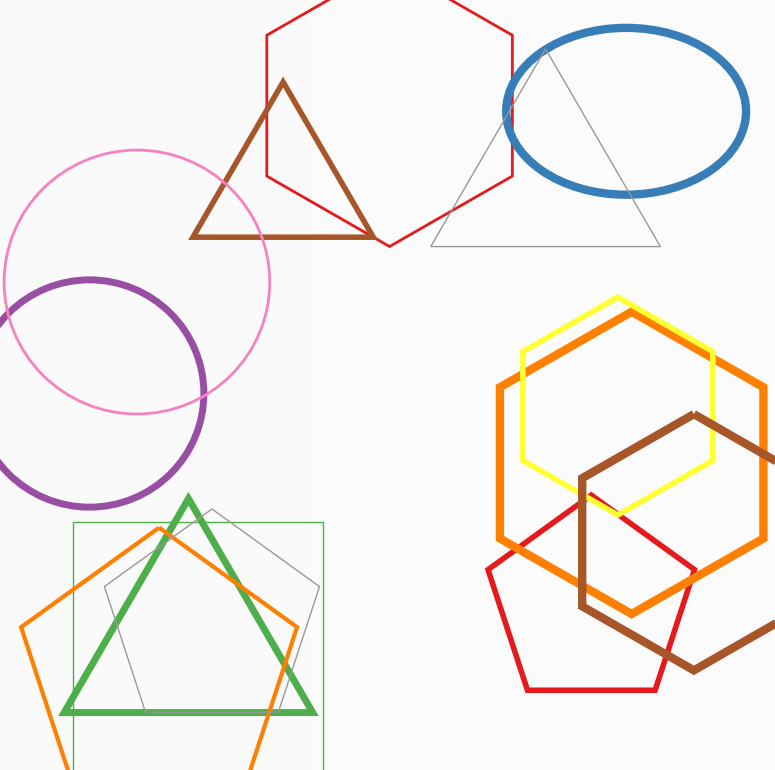[{"shape": "hexagon", "thickness": 1, "radius": 0.91, "center": [0.503, 0.863]}, {"shape": "pentagon", "thickness": 2, "radius": 0.7, "center": [0.763, 0.217]}, {"shape": "oval", "thickness": 3, "radius": 0.77, "center": [0.808, 0.855]}, {"shape": "square", "thickness": 0.5, "radius": 0.81, "center": [0.255, 0.161]}, {"shape": "triangle", "thickness": 2.5, "radius": 0.93, "center": [0.243, 0.167]}, {"shape": "circle", "thickness": 2.5, "radius": 0.74, "center": [0.115, 0.489]}, {"shape": "hexagon", "thickness": 3, "radius": 0.98, "center": [0.815, 0.399]}, {"shape": "pentagon", "thickness": 1.5, "radius": 0.94, "center": [0.205, 0.128]}, {"shape": "hexagon", "thickness": 2, "radius": 0.71, "center": [0.797, 0.473]}, {"shape": "hexagon", "thickness": 3, "radius": 0.83, "center": [0.895, 0.296]}, {"shape": "triangle", "thickness": 2, "radius": 0.67, "center": [0.365, 0.759]}, {"shape": "circle", "thickness": 1, "radius": 0.86, "center": [0.177, 0.634]}, {"shape": "triangle", "thickness": 0.5, "radius": 0.86, "center": [0.704, 0.765]}, {"shape": "pentagon", "thickness": 0.5, "radius": 0.73, "center": [0.273, 0.193]}]